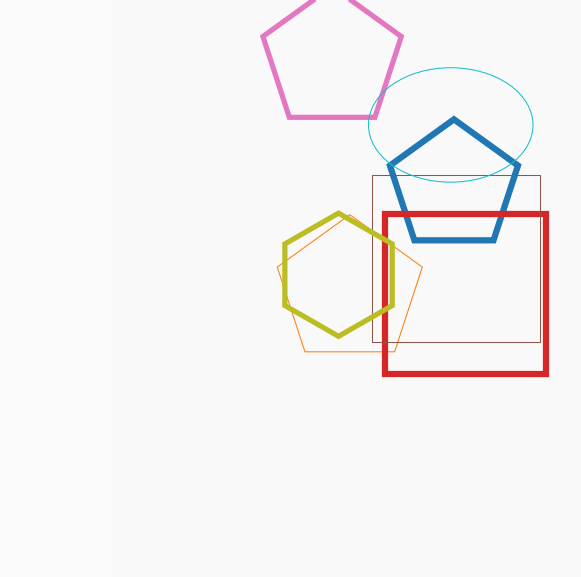[{"shape": "pentagon", "thickness": 3, "radius": 0.58, "center": [0.781, 0.677]}, {"shape": "pentagon", "thickness": 0.5, "radius": 0.66, "center": [0.602, 0.496]}, {"shape": "square", "thickness": 3, "radius": 0.7, "center": [0.801, 0.49]}, {"shape": "square", "thickness": 0.5, "radius": 0.72, "center": [0.785, 0.551]}, {"shape": "pentagon", "thickness": 2.5, "radius": 0.63, "center": [0.571, 0.897]}, {"shape": "hexagon", "thickness": 2.5, "radius": 0.53, "center": [0.582, 0.523]}, {"shape": "oval", "thickness": 0.5, "radius": 0.71, "center": [0.775, 0.783]}]